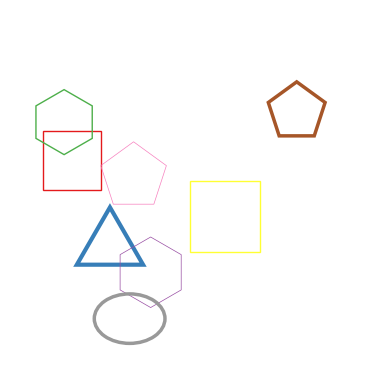[{"shape": "square", "thickness": 1, "radius": 0.38, "center": [0.187, 0.584]}, {"shape": "triangle", "thickness": 3, "radius": 0.5, "center": [0.286, 0.362]}, {"shape": "hexagon", "thickness": 1, "radius": 0.42, "center": [0.166, 0.683]}, {"shape": "hexagon", "thickness": 0.5, "radius": 0.46, "center": [0.391, 0.293]}, {"shape": "square", "thickness": 1, "radius": 0.46, "center": [0.584, 0.438]}, {"shape": "pentagon", "thickness": 2.5, "radius": 0.39, "center": [0.771, 0.71]}, {"shape": "pentagon", "thickness": 0.5, "radius": 0.45, "center": [0.347, 0.542]}, {"shape": "oval", "thickness": 2.5, "radius": 0.46, "center": [0.337, 0.172]}]